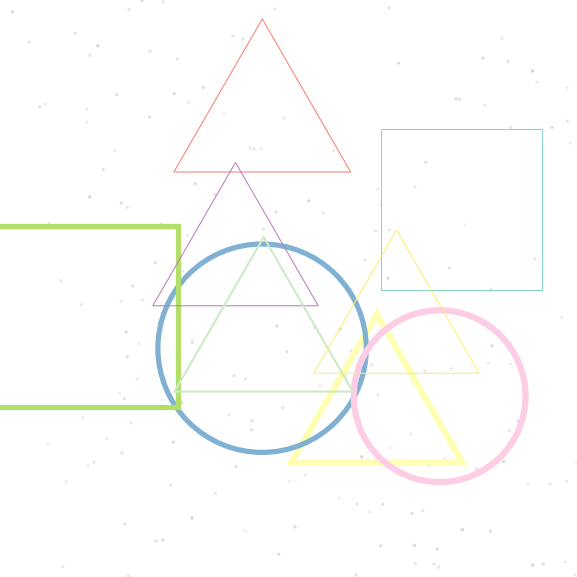[{"shape": "square", "thickness": 0.5, "radius": 0.7, "center": [0.799, 0.637]}, {"shape": "triangle", "thickness": 3, "radius": 0.85, "center": [0.653, 0.284]}, {"shape": "triangle", "thickness": 0.5, "radius": 0.88, "center": [0.454, 0.79]}, {"shape": "circle", "thickness": 2.5, "radius": 0.9, "center": [0.454, 0.396]}, {"shape": "square", "thickness": 2.5, "radius": 0.78, "center": [0.152, 0.451]}, {"shape": "circle", "thickness": 3, "radius": 0.74, "center": [0.761, 0.313]}, {"shape": "triangle", "thickness": 0.5, "radius": 0.83, "center": [0.408, 0.552]}, {"shape": "triangle", "thickness": 1, "radius": 0.89, "center": [0.457, 0.41]}, {"shape": "triangle", "thickness": 0.5, "radius": 0.83, "center": [0.687, 0.435]}]